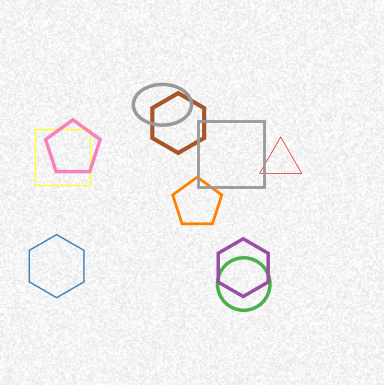[{"shape": "triangle", "thickness": 0.5, "radius": 0.32, "center": [0.729, 0.581]}, {"shape": "hexagon", "thickness": 1, "radius": 0.41, "center": [0.147, 0.309]}, {"shape": "circle", "thickness": 2.5, "radius": 0.34, "center": [0.633, 0.262]}, {"shape": "hexagon", "thickness": 2.5, "radius": 0.37, "center": [0.632, 0.305]}, {"shape": "pentagon", "thickness": 2, "radius": 0.34, "center": [0.512, 0.473]}, {"shape": "square", "thickness": 1, "radius": 0.36, "center": [0.163, 0.592]}, {"shape": "hexagon", "thickness": 3, "radius": 0.39, "center": [0.463, 0.68]}, {"shape": "pentagon", "thickness": 2.5, "radius": 0.37, "center": [0.189, 0.614]}, {"shape": "square", "thickness": 2, "radius": 0.43, "center": [0.6, 0.6]}, {"shape": "oval", "thickness": 2.5, "radius": 0.38, "center": [0.422, 0.728]}]